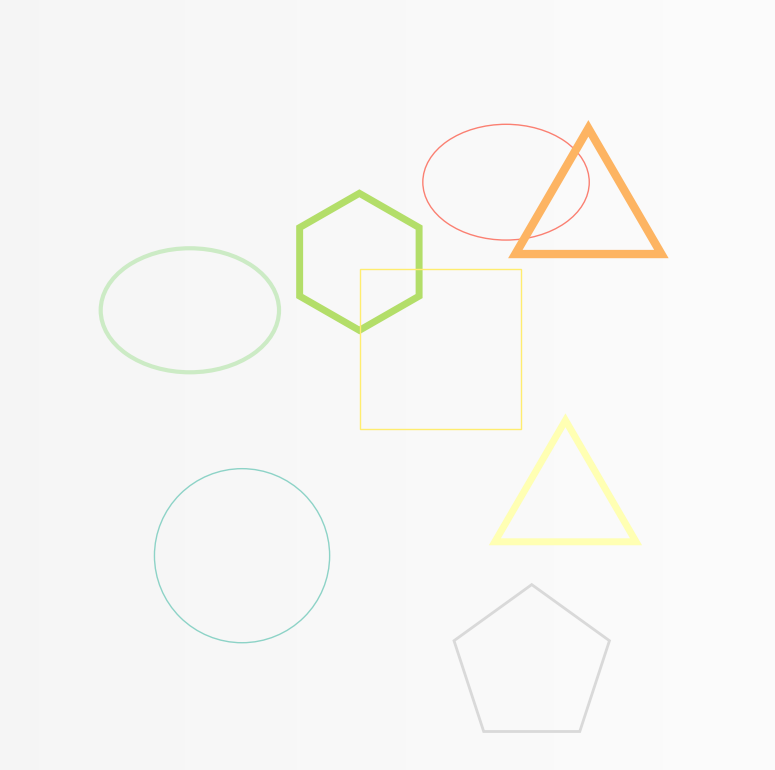[{"shape": "circle", "thickness": 0.5, "radius": 0.57, "center": [0.312, 0.278]}, {"shape": "triangle", "thickness": 2.5, "radius": 0.53, "center": [0.73, 0.349]}, {"shape": "oval", "thickness": 0.5, "radius": 0.54, "center": [0.653, 0.763]}, {"shape": "triangle", "thickness": 3, "radius": 0.54, "center": [0.759, 0.724]}, {"shape": "hexagon", "thickness": 2.5, "radius": 0.44, "center": [0.464, 0.66]}, {"shape": "pentagon", "thickness": 1, "radius": 0.53, "center": [0.686, 0.135]}, {"shape": "oval", "thickness": 1.5, "radius": 0.58, "center": [0.245, 0.597]}, {"shape": "square", "thickness": 0.5, "radius": 0.52, "center": [0.569, 0.547]}]